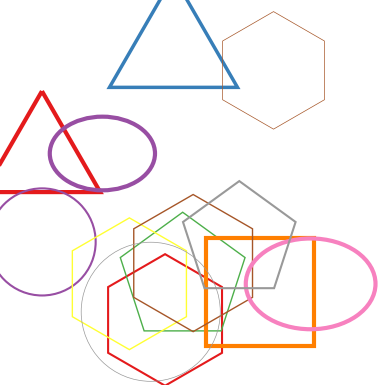[{"shape": "hexagon", "thickness": 1.5, "radius": 0.85, "center": [0.429, 0.169]}, {"shape": "triangle", "thickness": 3, "radius": 0.87, "center": [0.109, 0.588]}, {"shape": "triangle", "thickness": 2.5, "radius": 0.96, "center": [0.451, 0.869]}, {"shape": "pentagon", "thickness": 1, "radius": 0.85, "center": [0.474, 0.278]}, {"shape": "circle", "thickness": 1.5, "radius": 0.7, "center": [0.109, 0.372]}, {"shape": "oval", "thickness": 3, "radius": 0.68, "center": [0.266, 0.601]}, {"shape": "square", "thickness": 3, "radius": 0.7, "center": [0.676, 0.242]}, {"shape": "hexagon", "thickness": 1, "radius": 0.86, "center": [0.336, 0.263]}, {"shape": "hexagon", "thickness": 1, "radius": 0.89, "center": [0.502, 0.317]}, {"shape": "hexagon", "thickness": 0.5, "radius": 0.76, "center": [0.71, 0.817]}, {"shape": "oval", "thickness": 3, "radius": 0.84, "center": [0.807, 0.263]}, {"shape": "pentagon", "thickness": 1.5, "radius": 0.77, "center": [0.622, 0.376]}, {"shape": "circle", "thickness": 0.5, "radius": 0.9, "center": [0.392, 0.19]}]